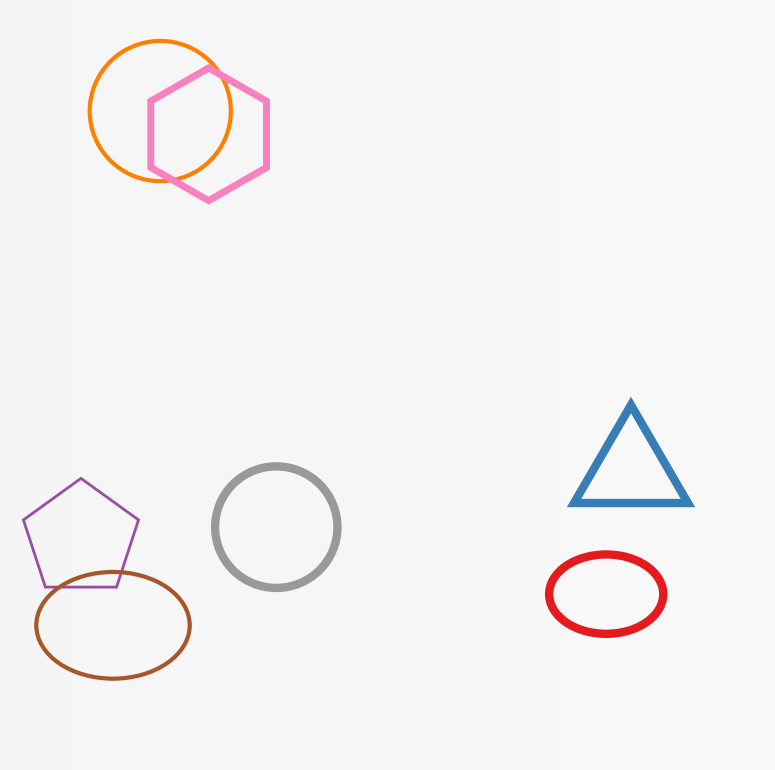[{"shape": "oval", "thickness": 3, "radius": 0.37, "center": [0.782, 0.228]}, {"shape": "triangle", "thickness": 3, "radius": 0.42, "center": [0.814, 0.389]}, {"shape": "pentagon", "thickness": 1, "radius": 0.39, "center": [0.104, 0.301]}, {"shape": "circle", "thickness": 1.5, "radius": 0.46, "center": [0.207, 0.856]}, {"shape": "oval", "thickness": 1.5, "radius": 0.49, "center": [0.146, 0.188]}, {"shape": "hexagon", "thickness": 2.5, "radius": 0.43, "center": [0.269, 0.826]}, {"shape": "circle", "thickness": 3, "radius": 0.39, "center": [0.357, 0.315]}]